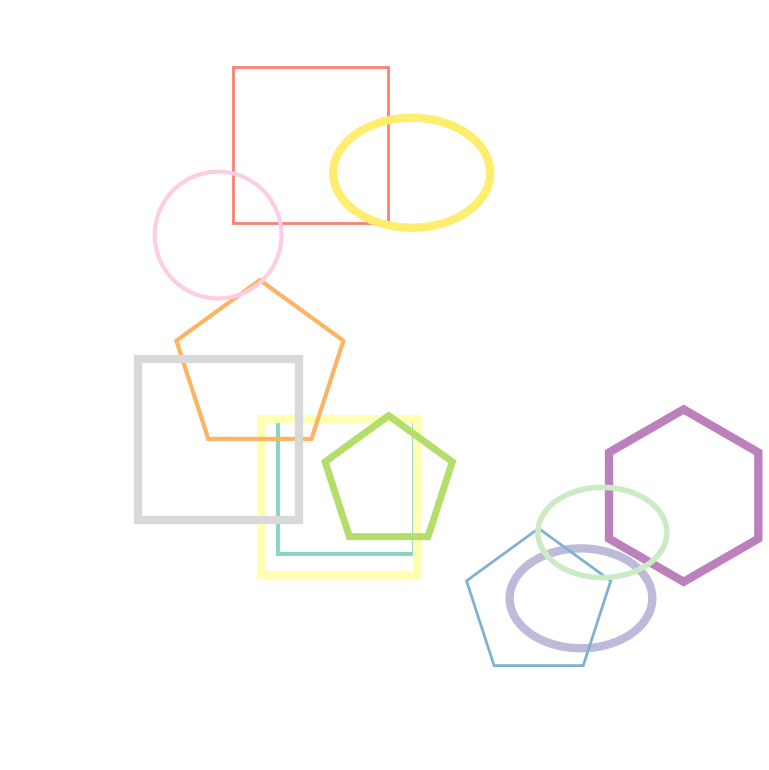[{"shape": "square", "thickness": 1.5, "radius": 0.44, "center": [0.45, 0.369]}, {"shape": "square", "thickness": 3, "radius": 0.5, "center": [0.44, 0.354]}, {"shape": "oval", "thickness": 3, "radius": 0.46, "center": [0.755, 0.223]}, {"shape": "square", "thickness": 1, "radius": 0.51, "center": [0.403, 0.811]}, {"shape": "pentagon", "thickness": 1, "radius": 0.49, "center": [0.7, 0.215]}, {"shape": "pentagon", "thickness": 1.5, "radius": 0.57, "center": [0.338, 0.522]}, {"shape": "pentagon", "thickness": 2.5, "radius": 0.43, "center": [0.505, 0.373]}, {"shape": "circle", "thickness": 1.5, "radius": 0.41, "center": [0.283, 0.695]}, {"shape": "square", "thickness": 3, "radius": 0.52, "center": [0.284, 0.429]}, {"shape": "hexagon", "thickness": 3, "radius": 0.56, "center": [0.888, 0.356]}, {"shape": "oval", "thickness": 2, "radius": 0.42, "center": [0.782, 0.308]}, {"shape": "oval", "thickness": 3, "radius": 0.51, "center": [0.535, 0.776]}]